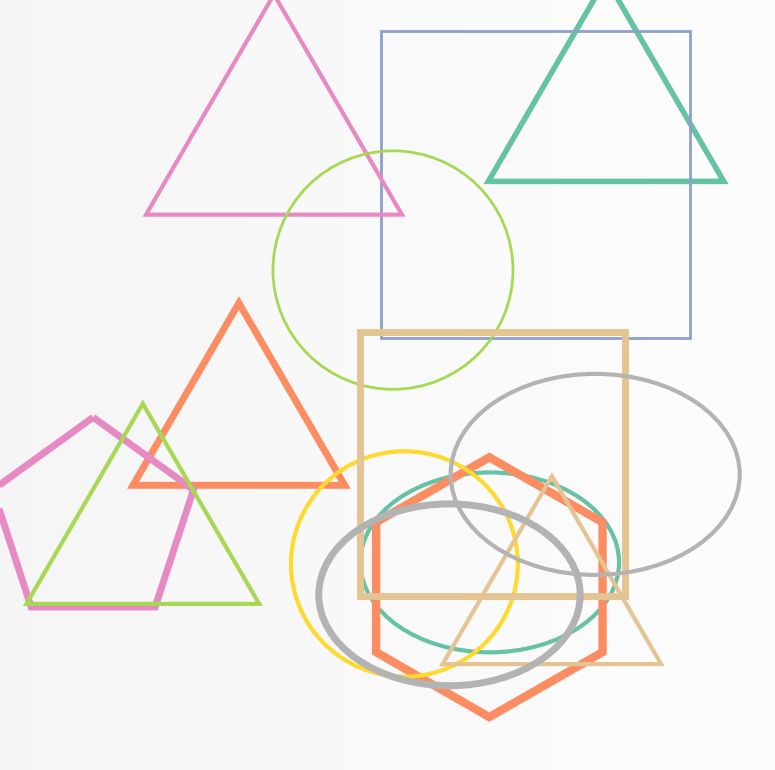[{"shape": "oval", "thickness": 1.5, "radius": 0.83, "center": [0.632, 0.27]}, {"shape": "triangle", "thickness": 2, "radius": 0.88, "center": [0.782, 0.852]}, {"shape": "hexagon", "thickness": 3, "radius": 0.84, "center": [0.631, 0.237]}, {"shape": "triangle", "thickness": 2.5, "radius": 0.79, "center": [0.308, 0.449]}, {"shape": "square", "thickness": 1, "radius": 1.0, "center": [0.691, 0.76]}, {"shape": "triangle", "thickness": 1.5, "radius": 0.95, "center": [0.354, 0.817]}, {"shape": "pentagon", "thickness": 2.5, "radius": 0.68, "center": [0.12, 0.322]}, {"shape": "triangle", "thickness": 1.5, "radius": 0.87, "center": [0.184, 0.302]}, {"shape": "circle", "thickness": 1, "radius": 0.77, "center": [0.507, 0.649]}, {"shape": "circle", "thickness": 1.5, "radius": 0.73, "center": [0.522, 0.268]}, {"shape": "triangle", "thickness": 1.5, "radius": 0.81, "center": [0.712, 0.219]}, {"shape": "square", "thickness": 2.5, "radius": 0.86, "center": [0.636, 0.397]}, {"shape": "oval", "thickness": 2.5, "radius": 0.84, "center": [0.58, 0.228]}, {"shape": "oval", "thickness": 1.5, "radius": 0.93, "center": [0.768, 0.384]}]